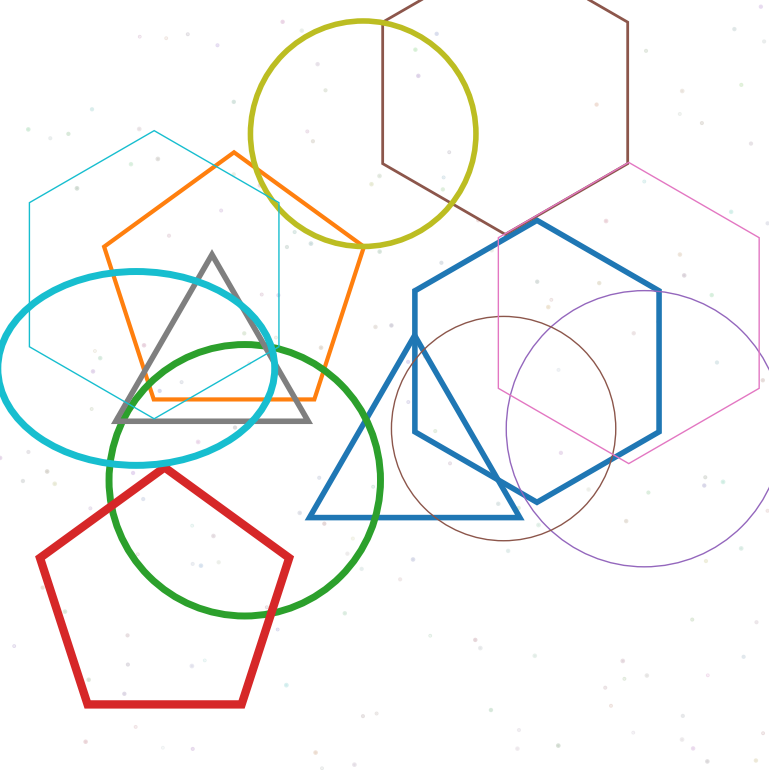[{"shape": "hexagon", "thickness": 2, "radius": 0.92, "center": [0.697, 0.531]}, {"shape": "triangle", "thickness": 2, "radius": 0.79, "center": [0.539, 0.407]}, {"shape": "pentagon", "thickness": 1.5, "radius": 0.89, "center": [0.304, 0.625]}, {"shape": "circle", "thickness": 2.5, "radius": 0.88, "center": [0.318, 0.376]}, {"shape": "pentagon", "thickness": 3, "radius": 0.85, "center": [0.214, 0.223]}, {"shape": "circle", "thickness": 0.5, "radius": 0.9, "center": [0.837, 0.443]}, {"shape": "hexagon", "thickness": 1, "radius": 0.92, "center": [0.656, 0.879]}, {"shape": "circle", "thickness": 0.5, "radius": 0.73, "center": [0.654, 0.443]}, {"shape": "hexagon", "thickness": 0.5, "radius": 0.98, "center": [0.817, 0.594]}, {"shape": "triangle", "thickness": 2, "radius": 0.72, "center": [0.275, 0.525]}, {"shape": "circle", "thickness": 2, "radius": 0.73, "center": [0.472, 0.826]}, {"shape": "oval", "thickness": 2.5, "radius": 0.9, "center": [0.177, 0.522]}, {"shape": "hexagon", "thickness": 0.5, "radius": 0.94, "center": [0.2, 0.643]}]